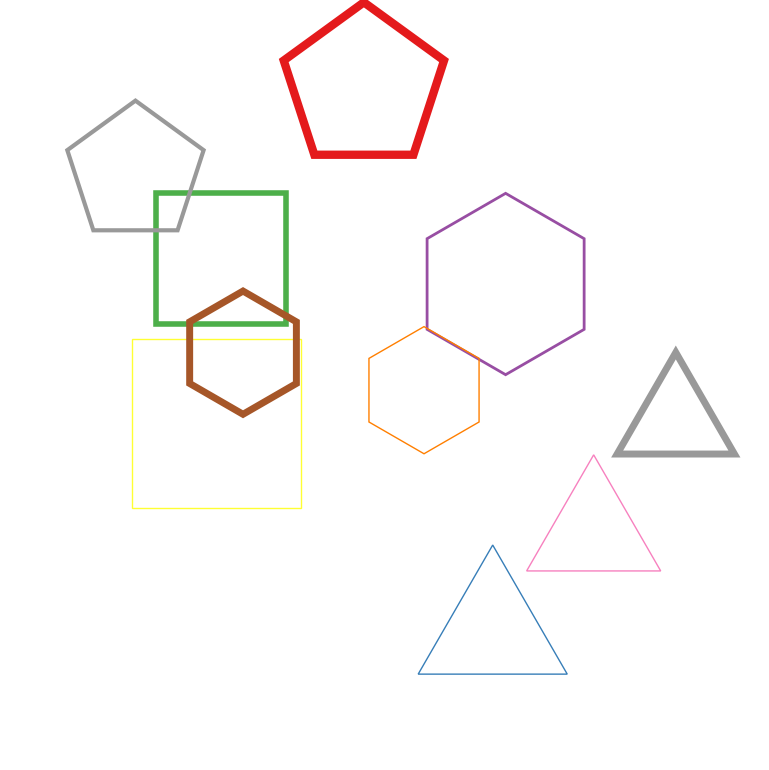[{"shape": "pentagon", "thickness": 3, "radius": 0.55, "center": [0.473, 0.888]}, {"shape": "triangle", "thickness": 0.5, "radius": 0.56, "center": [0.64, 0.18]}, {"shape": "square", "thickness": 2, "radius": 0.42, "center": [0.287, 0.664]}, {"shape": "hexagon", "thickness": 1, "radius": 0.59, "center": [0.657, 0.631]}, {"shape": "hexagon", "thickness": 0.5, "radius": 0.41, "center": [0.551, 0.493]}, {"shape": "square", "thickness": 0.5, "radius": 0.55, "center": [0.282, 0.45]}, {"shape": "hexagon", "thickness": 2.5, "radius": 0.4, "center": [0.316, 0.542]}, {"shape": "triangle", "thickness": 0.5, "radius": 0.5, "center": [0.771, 0.309]}, {"shape": "triangle", "thickness": 2.5, "radius": 0.44, "center": [0.878, 0.454]}, {"shape": "pentagon", "thickness": 1.5, "radius": 0.47, "center": [0.176, 0.776]}]